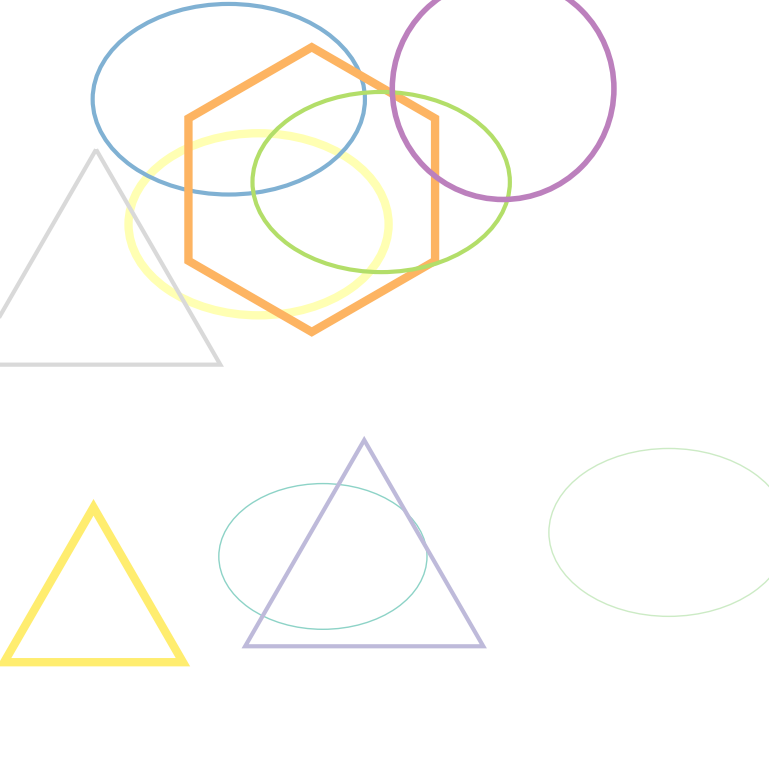[{"shape": "oval", "thickness": 0.5, "radius": 0.68, "center": [0.419, 0.277]}, {"shape": "oval", "thickness": 3, "radius": 0.84, "center": [0.336, 0.709]}, {"shape": "triangle", "thickness": 1.5, "radius": 0.89, "center": [0.473, 0.25]}, {"shape": "oval", "thickness": 1.5, "radius": 0.88, "center": [0.297, 0.871]}, {"shape": "hexagon", "thickness": 3, "radius": 0.92, "center": [0.405, 0.754]}, {"shape": "oval", "thickness": 1.5, "radius": 0.84, "center": [0.495, 0.764]}, {"shape": "triangle", "thickness": 1.5, "radius": 0.93, "center": [0.125, 0.62]}, {"shape": "circle", "thickness": 2, "radius": 0.72, "center": [0.653, 0.885]}, {"shape": "oval", "thickness": 0.5, "radius": 0.78, "center": [0.869, 0.309]}, {"shape": "triangle", "thickness": 3, "radius": 0.67, "center": [0.121, 0.207]}]